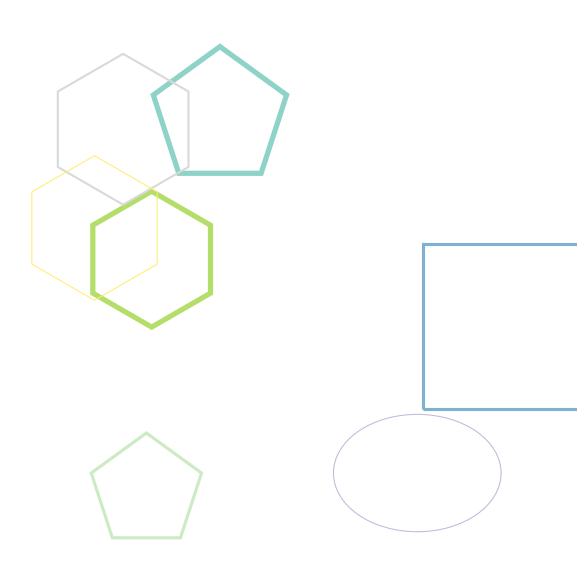[{"shape": "pentagon", "thickness": 2.5, "radius": 0.61, "center": [0.381, 0.797]}, {"shape": "oval", "thickness": 0.5, "radius": 0.73, "center": [0.723, 0.18]}, {"shape": "square", "thickness": 1.5, "radius": 0.71, "center": [0.875, 0.434]}, {"shape": "hexagon", "thickness": 2.5, "radius": 0.59, "center": [0.263, 0.55]}, {"shape": "hexagon", "thickness": 1, "radius": 0.65, "center": [0.213, 0.775]}, {"shape": "pentagon", "thickness": 1.5, "radius": 0.5, "center": [0.254, 0.149]}, {"shape": "hexagon", "thickness": 0.5, "radius": 0.63, "center": [0.164, 0.604]}]